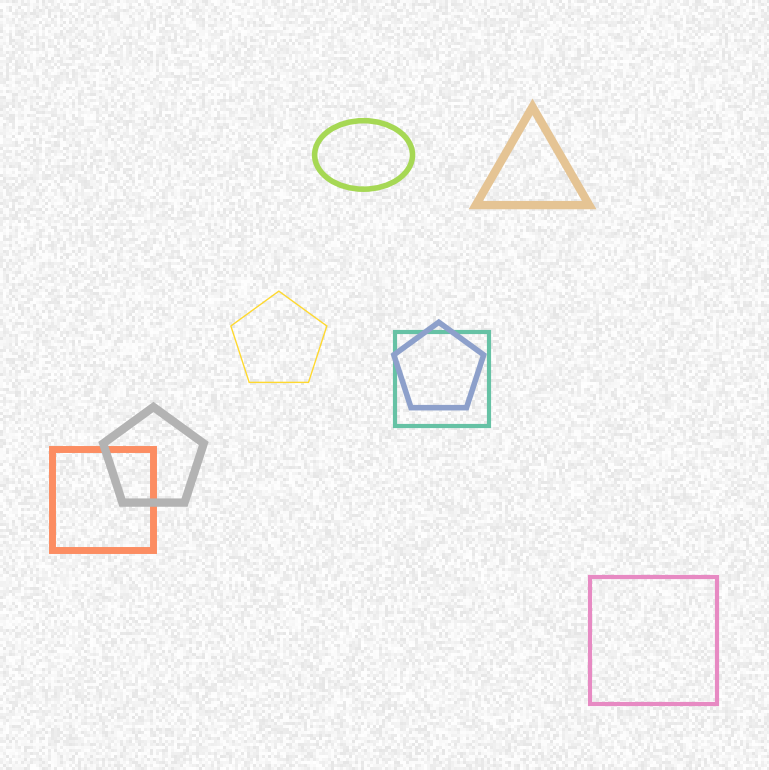[{"shape": "square", "thickness": 1.5, "radius": 0.31, "center": [0.573, 0.508]}, {"shape": "square", "thickness": 2.5, "radius": 0.33, "center": [0.133, 0.351]}, {"shape": "pentagon", "thickness": 2, "radius": 0.31, "center": [0.57, 0.52]}, {"shape": "square", "thickness": 1.5, "radius": 0.41, "center": [0.849, 0.168]}, {"shape": "oval", "thickness": 2, "radius": 0.32, "center": [0.472, 0.799]}, {"shape": "pentagon", "thickness": 0.5, "radius": 0.33, "center": [0.362, 0.556]}, {"shape": "triangle", "thickness": 3, "radius": 0.43, "center": [0.692, 0.776]}, {"shape": "pentagon", "thickness": 3, "radius": 0.34, "center": [0.199, 0.403]}]